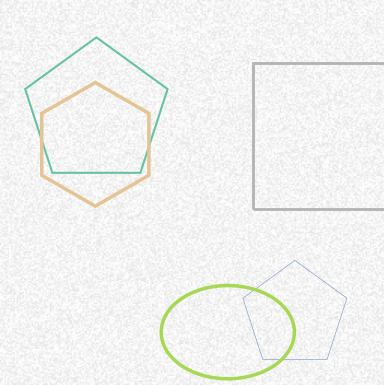[{"shape": "pentagon", "thickness": 1.5, "radius": 0.97, "center": [0.25, 0.708]}, {"shape": "pentagon", "thickness": 0.5, "radius": 0.71, "center": [0.766, 0.182]}, {"shape": "oval", "thickness": 2.5, "radius": 0.87, "center": [0.592, 0.137]}, {"shape": "hexagon", "thickness": 2.5, "radius": 0.8, "center": [0.248, 0.625]}, {"shape": "square", "thickness": 2, "radius": 0.95, "center": [0.846, 0.647]}]